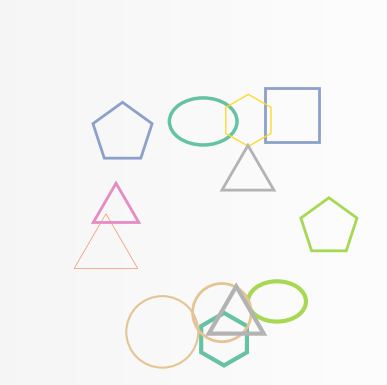[{"shape": "oval", "thickness": 2.5, "radius": 0.44, "center": [0.524, 0.685]}, {"shape": "hexagon", "thickness": 3, "radius": 0.34, "center": [0.578, 0.119]}, {"shape": "triangle", "thickness": 0.5, "radius": 0.47, "center": [0.273, 0.35]}, {"shape": "square", "thickness": 2, "radius": 0.35, "center": [0.754, 0.702]}, {"shape": "pentagon", "thickness": 2, "radius": 0.4, "center": [0.316, 0.654]}, {"shape": "triangle", "thickness": 2, "radius": 0.34, "center": [0.299, 0.456]}, {"shape": "pentagon", "thickness": 2, "radius": 0.38, "center": [0.849, 0.41]}, {"shape": "oval", "thickness": 3, "radius": 0.37, "center": [0.715, 0.217]}, {"shape": "hexagon", "thickness": 1, "radius": 0.34, "center": [0.641, 0.687]}, {"shape": "circle", "thickness": 2, "radius": 0.38, "center": [0.573, 0.188]}, {"shape": "circle", "thickness": 1.5, "radius": 0.46, "center": [0.419, 0.138]}, {"shape": "triangle", "thickness": 3, "radius": 0.41, "center": [0.61, 0.174]}, {"shape": "triangle", "thickness": 2, "radius": 0.39, "center": [0.64, 0.545]}]